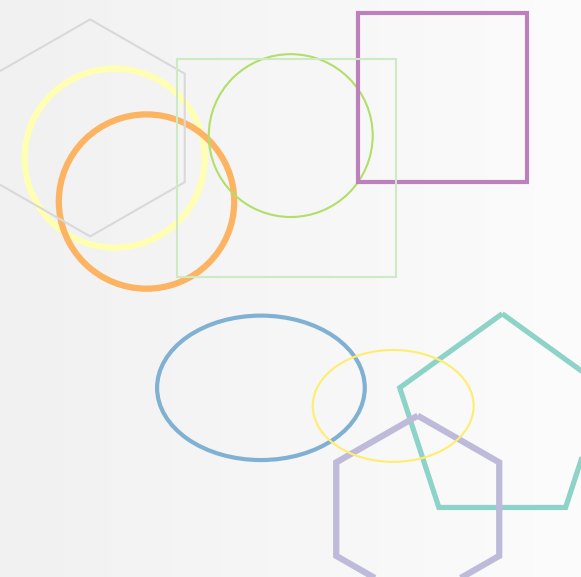[{"shape": "pentagon", "thickness": 2.5, "radius": 0.93, "center": [0.864, 0.27]}, {"shape": "circle", "thickness": 3, "radius": 0.77, "center": [0.197, 0.725]}, {"shape": "hexagon", "thickness": 3, "radius": 0.81, "center": [0.719, 0.117]}, {"shape": "oval", "thickness": 2, "radius": 0.89, "center": [0.449, 0.328]}, {"shape": "circle", "thickness": 3, "radius": 0.75, "center": [0.252, 0.65]}, {"shape": "circle", "thickness": 1, "radius": 0.7, "center": [0.5, 0.764]}, {"shape": "hexagon", "thickness": 1, "radius": 0.94, "center": [0.155, 0.778]}, {"shape": "square", "thickness": 2, "radius": 0.73, "center": [0.761, 0.83]}, {"shape": "square", "thickness": 1, "radius": 0.94, "center": [0.493, 0.708]}, {"shape": "oval", "thickness": 1, "radius": 0.69, "center": [0.676, 0.296]}]